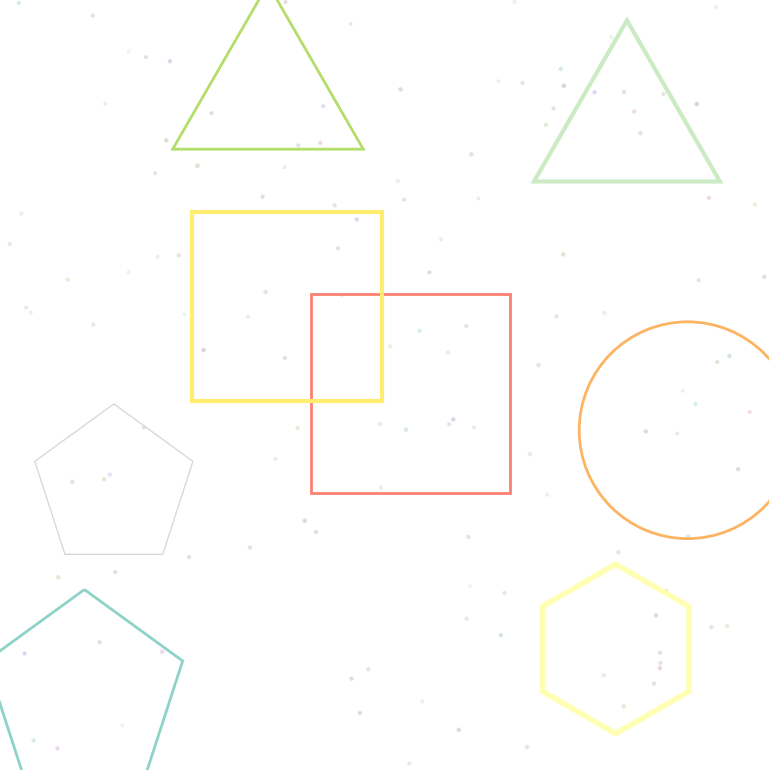[{"shape": "pentagon", "thickness": 1, "radius": 0.67, "center": [0.11, 0.1]}, {"shape": "hexagon", "thickness": 2, "radius": 0.55, "center": [0.8, 0.157]}, {"shape": "square", "thickness": 1, "radius": 0.65, "center": [0.533, 0.488]}, {"shape": "circle", "thickness": 1, "radius": 0.7, "center": [0.893, 0.441]}, {"shape": "triangle", "thickness": 1, "radius": 0.71, "center": [0.348, 0.878]}, {"shape": "pentagon", "thickness": 0.5, "radius": 0.54, "center": [0.148, 0.367]}, {"shape": "triangle", "thickness": 1.5, "radius": 0.7, "center": [0.814, 0.834]}, {"shape": "square", "thickness": 1.5, "radius": 0.62, "center": [0.373, 0.602]}]